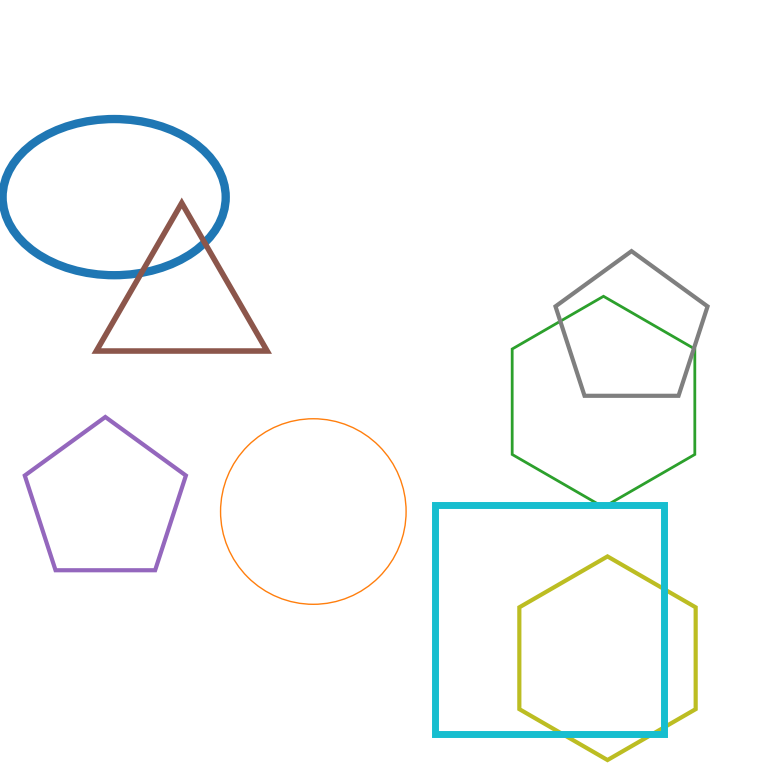[{"shape": "oval", "thickness": 3, "radius": 0.72, "center": [0.148, 0.744]}, {"shape": "circle", "thickness": 0.5, "radius": 0.6, "center": [0.407, 0.336]}, {"shape": "hexagon", "thickness": 1, "radius": 0.68, "center": [0.784, 0.478]}, {"shape": "pentagon", "thickness": 1.5, "radius": 0.55, "center": [0.137, 0.348]}, {"shape": "triangle", "thickness": 2, "radius": 0.64, "center": [0.236, 0.608]}, {"shape": "pentagon", "thickness": 1.5, "radius": 0.52, "center": [0.82, 0.57]}, {"shape": "hexagon", "thickness": 1.5, "radius": 0.66, "center": [0.789, 0.145]}, {"shape": "square", "thickness": 2.5, "radius": 0.74, "center": [0.713, 0.196]}]